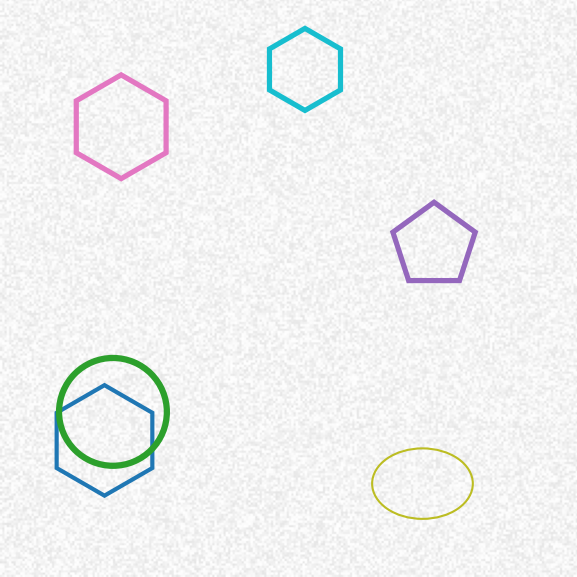[{"shape": "hexagon", "thickness": 2, "radius": 0.48, "center": [0.181, 0.237]}, {"shape": "circle", "thickness": 3, "radius": 0.47, "center": [0.196, 0.286]}, {"shape": "pentagon", "thickness": 2.5, "radius": 0.37, "center": [0.752, 0.574]}, {"shape": "hexagon", "thickness": 2.5, "radius": 0.45, "center": [0.21, 0.78]}, {"shape": "oval", "thickness": 1, "radius": 0.44, "center": [0.732, 0.162]}, {"shape": "hexagon", "thickness": 2.5, "radius": 0.36, "center": [0.528, 0.879]}]